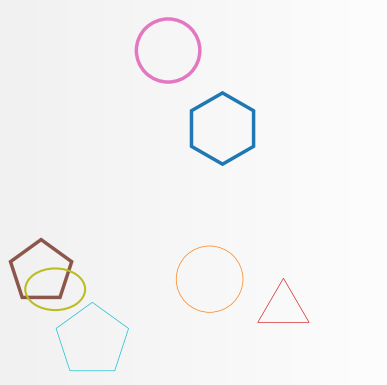[{"shape": "hexagon", "thickness": 2.5, "radius": 0.46, "center": [0.574, 0.666]}, {"shape": "circle", "thickness": 0.5, "radius": 0.43, "center": [0.541, 0.275]}, {"shape": "triangle", "thickness": 0.5, "radius": 0.38, "center": [0.731, 0.201]}, {"shape": "pentagon", "thickness": 2.5, "radius": 0.41, "center": [0.106, 0.295]}, {"shape": "circle", "thickness": 2.5, "radius": 0.41, "center": [0.434, 0.869]}, {"shape": "oval", "thickness": 1.5, "radius": 0.39, "center": [0.142, 0.249]}, {"shape": "pentagon", "thickness": 0.5, "radius": 0.49, "center": [0.238, 0.116]}]